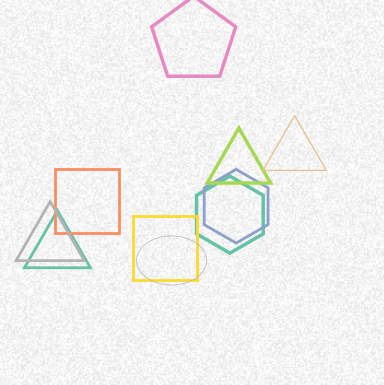[{"shape": "hexagon", "thickness": 2.5, "radius": 0.5, "center": [0.597, 0.443]}, {"shape": "triangle", "thickness": 2, "radius": 0.49, "center": [0.149, 0.354]}, {"shape": "square", "thickness": 2, "radius": 0.41, "center": [0.225, 0.479]}, {"shape": "hexagon", "thickness": 2, "radius": 0.48, "center": [0.613, 0.464]}, {"shape": "pentagon", "thickness": 2.5, "radius": 0.57, "center": [0.503, 0.895]}, {"shape": "triangle", "thickness": 2.5, "radius": 0.48, "center": [0.62, 0.572]}, {"shape": "square", "thickness": 2, "radius": 0.42, "center": [0.429, 0.355]}, {"shape": "triangle", "thickness": 1, "radius": 0.47, "center": [0.765, 0.605]}, {"shape": "triangle", "thickness": 2, "radius": 0.51, "center": [0.13, 0.374]}, {"shape": "oval", "thickness": 0.5, "radius": 0.46, "center": [0.446, 0.323]}]